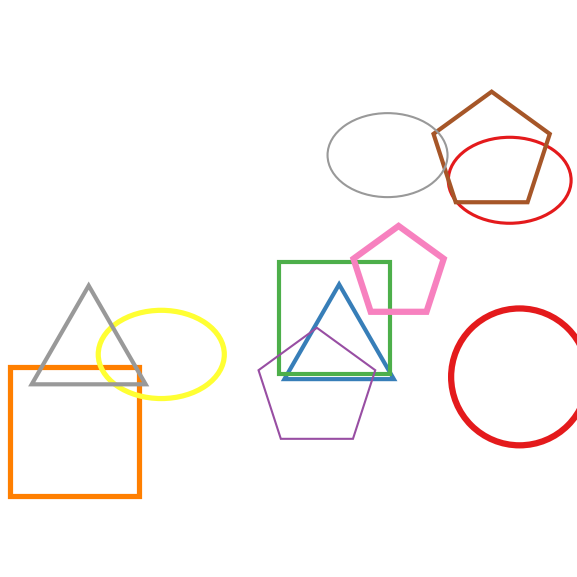[{"shape": "circle", "thickness": 3, "radius": 0.59, "center": [0.9, 0.346]}, {"shape": "oval", "thickness": 1.5, "radius": 0.53, "center": [0.883, 0.687]}, {"shape": "triangle", "thickness": 2, "radius": 0.55, "center": [0.587, 0.397]}, {"shape": "square", "thickness": 2, "radius": 0.48, "center": [0.579, 0.448]}, {"shape": "pentagon", "thickness": 1, "radius": 0.53, "center": [0.549, 0.325]}, {"shape": "square", "thickness": 2.5, "radius": 0.56, "center": [0.128, 0.252]}, {"shape": "oval", "thickness": 2.5, "radius": 0.55, "center": [0.279, 0.385]}, {"shape": "pentagon", "thickness": 2, "radius": 0.53, "center": [0.851, 0.735]}, {"shape": "pentagon", "thickness": 3, "radius": 0.41, "center": [0.69, 0.526]}, {"shape": "oval", "thickness": 1, "radius": 0.52, "center": [0.671, 0.731]}, {"shape": "triangle", "thickness": 2, "radius": 0.57, "center": [0.154, 0.391]}]